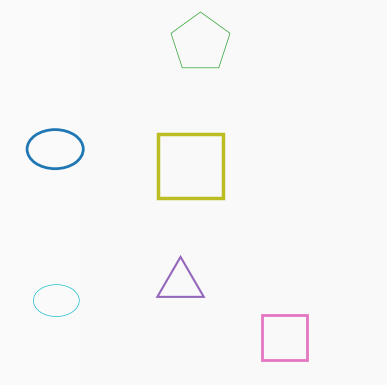[{"shape": "oval", "thickness": 2, "radius": 0.36, "center": [0.142, 0.613]}, {"shape": "pentagon", "thickness": 0.5, "radius": 0.4, "center": [0.517, 0.889]}, {"shape": "triangle", "thickness": 1.5, "radius": 0.35, "center": [0.466, 0.264]}, {"shape": "square", "thickness": 2, "radius": 0.29, "center": [0.735, 0.123]}, {"shape": "square", "thickness": 2.5, "radius": 0.42, "center": [0.491, 0.569]}, {"shape": "oval", "thickness": 0.5, "radius": 0.3, "center": [0.145, 0.219]}]